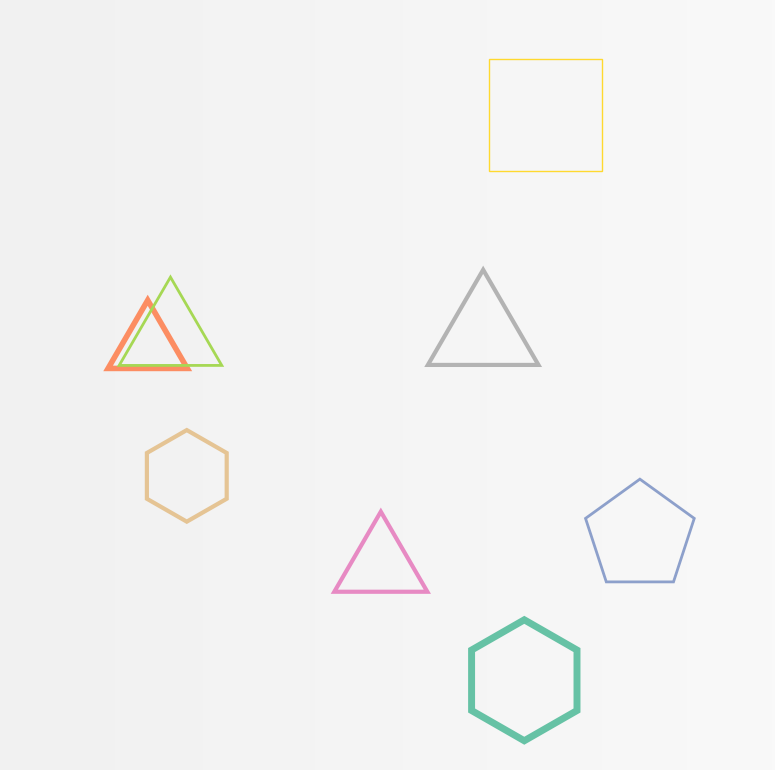[{"shape": "hexagon", "thickness": 2.5, "radius": 0.39, "center": [0.677, 0.117]}, {"shape": "triangle", "thickness": 2, "radius": 0.3, "center": [0.191, 0.551]}, {"shape": "pentagon", "thickness": 1, "radius": 0.37, "center": [0.826, 0.304]}, {"shape": "triangle", "thickness": 1.5, "radius": 0.35, "center": [0.491, 0.266]}, {"shape": "triangle", "thickness": 1, "radius": 0.38, "center": [0.22, 0.564]}, {"shape": "square", "thickness": 0.5, "radius": 0.36, "center": [0.704, 0.85]}, {"shape": "hexagon", "thickness": 1.5, "radius": 0.3, "center": [0.241, 0.382]}, {"shape": "triangle", "thickness": 1.5, "radius": 0.41, "center": [0.623, 0.567]}]